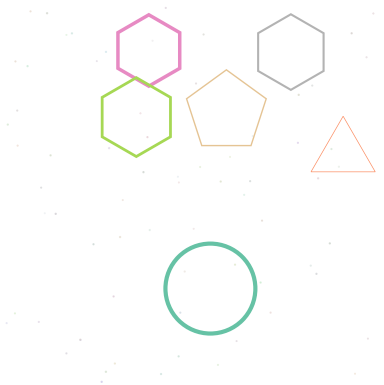[{"shape": "circle", "thickness": 3, "radius": 0.58, "center": [0.547, 0.25]}, {"shape": "triangle", "thickness": 0.5, "radius": 0.48, "center": [0.891, 0.602]}, {"shape": "hexagon", "thickness": 2.5, "radius": 0.46, "center": [0.387, 0.869]}, {"shape": "hexagon", "thickness": 2, "radius": 0.51, "center": [0.354, 0.696]}, {"shape": "pentagon", "thickness": 1, "radius": 0.54, "center": [0.588, 0.71]}, {"shape": "hexagon", "thickness": 1.5, "radius": 0.49, "center": [0.755, 0.865]}]